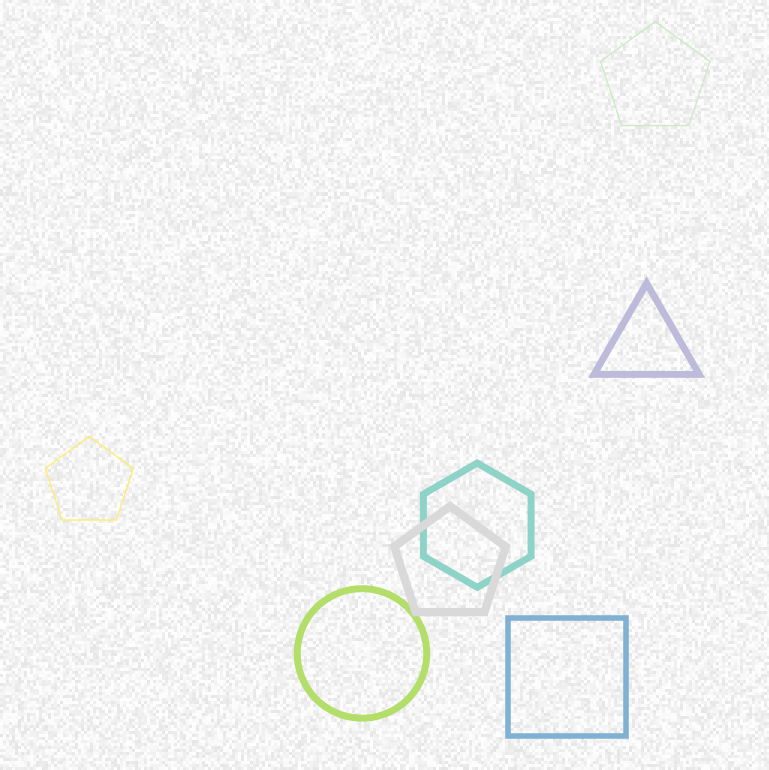[{"shape": "hexagon", "thickness": 2.5, "radius": 0.4, "center": [0.62, 0.318]}, {"shape": "triangle", "thickness": 2.5, "radius": 0.39, "center": [0.84, 0.553]}, {"shape": "square", "thickness": 2, "radius": 0.38, "center": [0.737, 0.121]}, {"shape": "circle", "thickness": 2.5, "radius": 0.42, "center": [0.47, 0.151]}, {"shape": "pentagon", "thickness": 3, "radius": 0.38, "center": [0.584, 0.267]}, {"shape": "pentagon", "thickness": 0.5, "radius": 0.37, "center": [0.851, 0.897]}, {"shape": "pentagon", "thickness": 0.5, "radius": 0.3, "center": [0.116, 0.373]}]